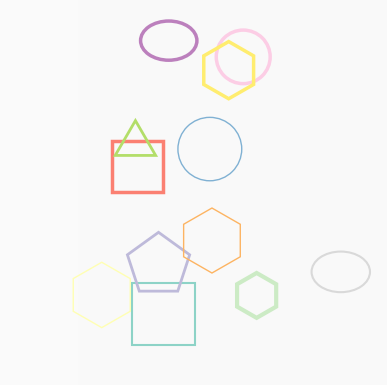[{"shape": "square", "thickness": 1.5, "radius": 0.4, "center": [0.422, 0.184]}, {"shape": "hexagon", "thickness": 1, "radius": 0.42, "center": [0.263, 0.234]}, {"shape": "pentagon", "thickness": 2, "radius": 0.42, "center": [0.409, 0.312]}, {"shape": "square", "thickness": 2.5, "radius": 0.33, "center": [0.355, 0.567]}, {"shape": "circle", "thickness": 1, "radius": 0.41, "center": [0.541, 0.613]}, {"shape": "hexagon", "thickness": 1, "radius": 0.42, "center": [0.547, 0.375]}, {"shape": "triangle", "thickness": 2, "radius": 0.3, "center": [0.35, 0.626]}, {"shape": "circle", "thickness": 2.5, "radius": 0.35, "center": [0.628, 0.852]}, {"shape": "oval", "thickness": 1.5, "radius": 0.38, "center": [0.879, 0.294]}, {"shape": "oval", "thickness": 2.5, "radius": 0.36, "center": [0.435, 0.894]}, {"shape": "hexagon", "thickness": 3, "radius": 0.29, "center": [0.662, 0.233]}, {"shape": "hexagon", "thickness": 2.5, "radius": 0.37, "center": [0.59, 0.818]}]